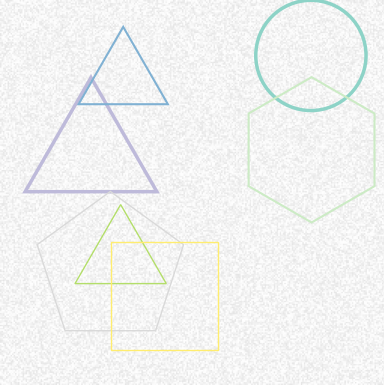[{"shape": "circle", "thickness": 2.5, "radius": 0.72, "center": [0.808, 0.856]}, {"shape": "triangle", "thickness": 2.5, "radius": 0.99, "center": [0.236, 0.601]}, {"shape": "triangle", "thickness": 1.5, "radius": 0.67, "center": [0.32, 0.796]}, {"shape": "triangle", "thickness": 1, "radius": 0.68, "center": [0.313, 0.332]}, {"shape": "pentagon", "thickness": 1, "radius": 1.0, "center": [0.287, 0.303]}, {"shape": "hexagon", "thickness": 1.5, "radius": 0.94, "center": [0.809, 0.611]}, {"shape": "square", "thickness": 1, "radius": 0.7, "center": [0.427, 0.231]}]